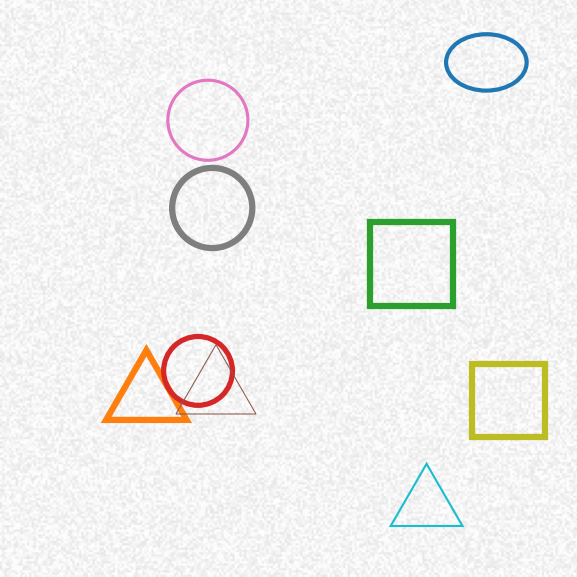[{"shape": "oval", "thickness": 2, "radius": 0.35, "center": [0.842, 0.891]}, {"shape": "triangle", "thickness": 3, "radius": 0.4, "center": [0.253, 0.312]}, {"shape": "square", "thickness": 3, "radius": 0.36, "center": [0.713, 0.542]}, {"shape": "circle", "thickness": 2.5, "radius": 0.3, "center": [0.343, 0.357]}, {"shape": "triangle", "thickness": 0.5, "radius": 0.4, "center": [0.374, 0.322]}, {"shape": "circle", "thickness": 1.5, "radius": 0.35, "center": [0.36, 0.791]}, {"shape": "circle", "thickness": 3, "radius": 0.35, "center": [0.368, 0.639]}, {"shape": "square", "thickness": 3, "radius": 0.31, "center": [0.881, 0.305]}, {"shape": "triangle", "thickness": 1, "radius": 0.36, "center": [0.739, 0.124]}]